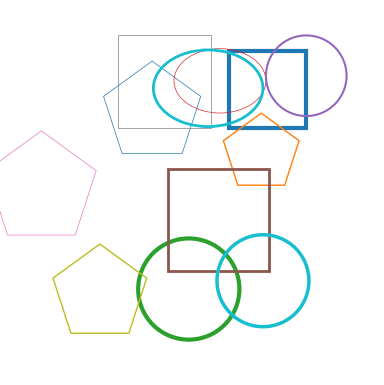[{"shape": "pentagon", "thickness": 0.5, "radius": 0.66, "center": [0.395, 0.709]}, {"shape": "square", "thickness": 3, "radius": 0.5, "center": [0.694, 0.768]}, {"shape": "pentagon", "thickness": 1, "radius": 0.52, "center": [0.679, 0.603]}, {"shape": "circle", "thickness": 3, "radius": 0.66, "center": [0.49, 0.249]}, {"shape": "oval", "thickness": 0.5, "radius": 0.6, "center": [0.571, 0.79]}, {"shape": "circle", "thickness": 1.5, "radius": 0.52, "center": [0.796, 0.803]}, {"shape": "square", "thickness": 2, "radius": 0.66, "center": [0.567, 0.429]}, {"shape": "pentagon", "thickness": 0.5, "radius": 0.75, "center": [0.108, 0.51]}, {"shape": "square", "thickness": 0.5, "radius": 0.61, "center": [0.427, 0.788]}, {"shape": "pentagon", "thickness": 1, "radius": 0.64, "center": [0.259, 0.238]}, {"shape": "oval", "thickness": 2, "radius": 0.71, "center": [0.541, 0.771]}, {"shape": "circle", "thickness": 2.5, "radius": 0.6, "center": [0.683, 0.271]}]